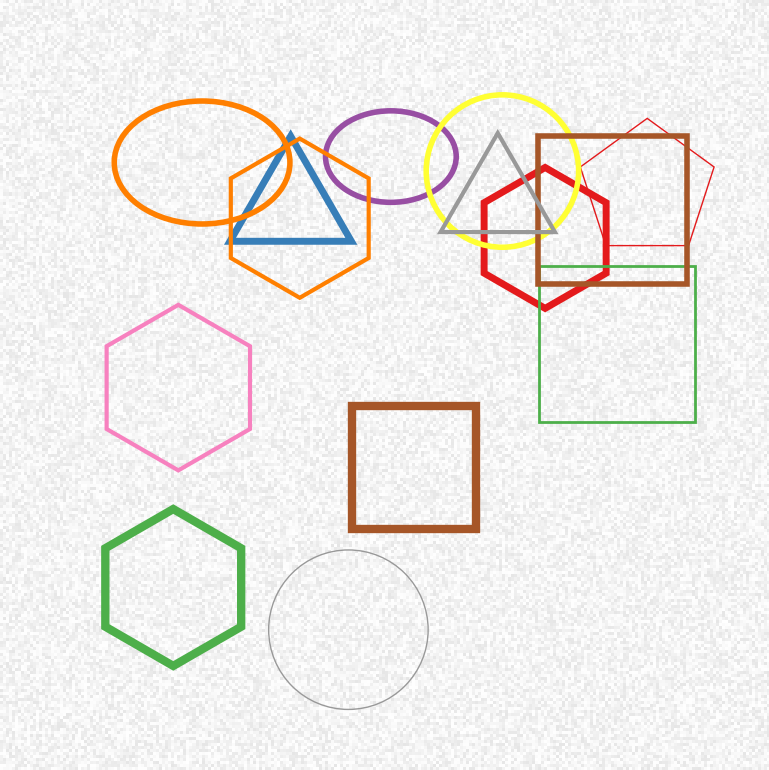[{"shape": "hexagon", "thickness": 2.5, "radius": 0.46, "center": [0.708, 0.691]}, {"shape": "pentagon", "thickness": 0.5, "radius": 0.46, "center": [0.841, 0.755]}, {"shape": "triangle", "thickness": 2.5, "radius": 0.46, "center": [0.377, 0.732]}, {"shape": "square", "thickness": 1, "radius": 0.51, "center": [0.801, 0.553]}, {"shape": "hexagon", "thickness": 3, "radius": 0.51, "center": [0.225, 0.237]}, {"shape": "oval", "thickness": 2, "radius": 0.42, "center": [0.508, 0.797]}, {"shape": "hexagon", "thickness": 1.5, "radius": 0.52, "center": [0.389, 0.717]}, {"shape": "oval", "thickness": 2, "radius": 0.57, "center": [0.262, 0.789]}, {"shape": "circle", "thickness": 2, "radius": 0.49, "center": [0.652, 0.778]}, {"shape": "square", "thickness": 3, "radius": 0.4, "center": [0.538, 0.393]}, {"shape": "square", "thickness": 2, "radius": 0.48, "center": [0.795, 0.728]}, {"shape": "hexagon", "thickness": 1.5, "radius": 0.54, "center": [0.232, 0.497]}, {"shape": "circle", "thickness": 0.5, "radius": 0.52, "center": [0.452, 0.182]}, {"shape": "triangle", "thickness": 1.5, "radius": 0.43, "center": [0.646, 0.741]}]